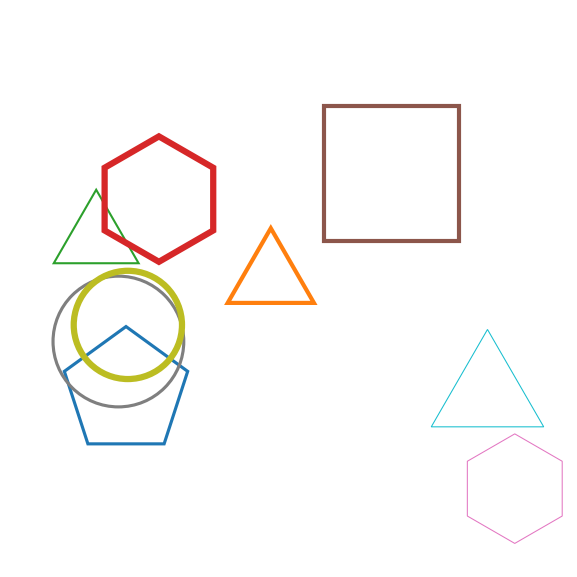[{"shape": "pentagon", "thickness": 1.5, "radius": 0.56, "center": [0.218, 0.321]}, {"shape": "triangle", "thickness": 2, "radius": 0.43, "center": [0.469, 0.518]}, {"shape": "triangle", "thickness": 1, "radius": 0.42, "center": [0.167, 0.586]}, {"shape": "hexagon", "thickness": 3, "radius": 0.54, "center": [0.275, 0.654]}, {"shape": "square", "thickness": 2, "radius": 0.59, "center": [0.678, 0.699]}, {"shape": "hexagon", "thickness": 0.5, "radius": 0.47, "center": [0.891, 0.153]}, {"shape": "circle", "thickness": 1.5, "radius": 0.57, "center": [0.205, 0.408]}, {"shape": "circle", "thickness": 3, "radius": 0.47, "center": [0.221, 0.437]}, {"shape": "triangle", "thickness": 0.5, "radius": 0.56, "center": [0.844, 0.316]}]